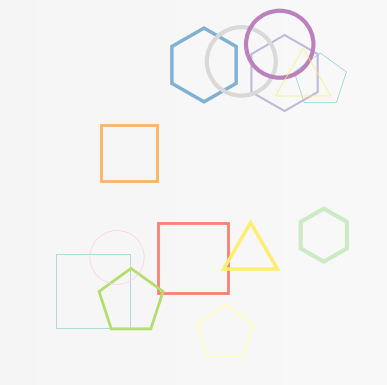[{"shape": "pentagon", "thickness": 0.5, "radius": 0.35, "center": [0.827, 0.791]}, {"shape": "square", "thickness": 0.5, "radius": 0.48, "center": [0.239, 0.243]}, {"shape": "pentagon", "thickness": 1, "radius": 0.38, "center": [0.581, 0.134]}, {"shape": "hexagon", "thickness": 1.5, "radius": 0.49, "center": [0.734, 0.81]}, {"shape": "square", "thickness": 2, "radius": 0.45, "center": [0.497, 0.329]}, {"shape": "hexagon", "thickness": 2.5, "radius": 0.48, "center": [0.527, 0.831]}, {"shape": "square", "thickness": 2, "radius": 0.36, "center": [0.332, 0.602]}, {"shape": "pentagon", "thickness": 2, "radius": 0.43, "center": [0.338, 0.216]}, {"shape": "circle", "thickness": 0.5, "radius": 0.35, "center": [0.302, 0.331]}, {"shape": "circle", "thickness": 3, "radius": 0.44, "center": [0.623, 0.841]}, {"shape": "circle", "thickness": 3, "radius": 0.43, "center": [0.722, 0.885]}, {"shape": "hexagon", "thickness": 3, "radius": 0.34, "center": [0.836, 0.389]}, {"shape": "triangle", "thickness": 2.5, "radius": 0.4, "center": [0.647, 0.341]}, {"shape": "triangle", "thickness": 0.5, "radius": 0.41, "center": [0.782, 0.792]}]